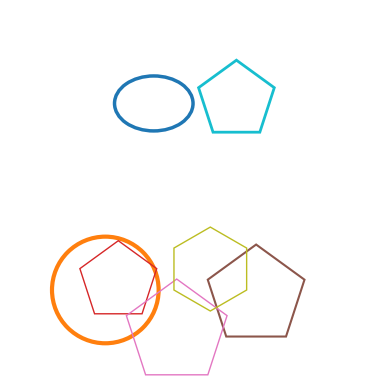[{"shape": "oval", "thickness": 2.5, "radius": 0.51, "center": [0.399, 0.731]}, {"shape": "circle", "thickness": 3, "radius": 0.69, "center": [0.274, 0.247]}, {"shape": "pentagon", "thickness": 1, "radius": 0.52, "center": [0.307, 0.27]}, {"shape": "pentagon", "thickness": 1.5, "radius": 0.66, "center": [0.665, 0.233]}, {"shape": "pentagon", "thickness": 1, "radius": 0.69, "center": [0.459, 0.138]}, {"shape": "hexagon", "thickness": 1, "radius": 0.54, "center": [0.546, 0.301]}, {"shape": "pentagon", "thickness": 2, "radius": 0.52, "center": [0.614, 0.74]}]